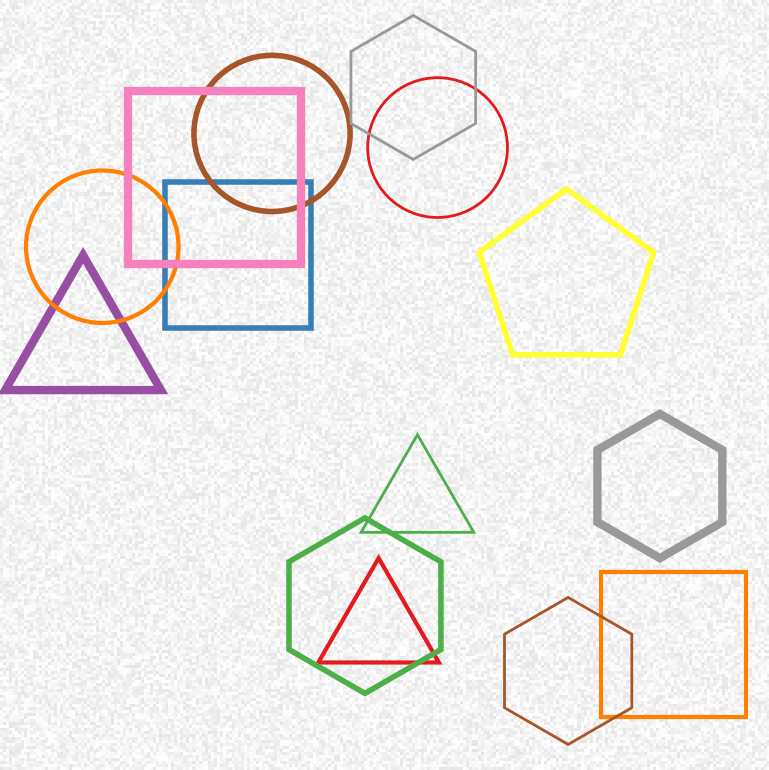[{"shape": "triangle", "thickness": 1.5, "radius": 0.45, "center": [0.492, 0.185]}, {"shape": "circle", "thickness": 1, "radius": 0.45, "center": [0.568, 0.808]}, {"shape": "square", "thickness": 2, "radius": 0.47, "center": [0.309, 0.669]}, {"shape": "hexagon", "thickness": 2, "radius": 0.57, "center": [0.474, 0.213]}, {"shape": "triangle", "thickness": 1, "radius": 0.42, "center": [0.542, 0.351]}, {"shape": "triangle", "thickness": 3, "radius": 0.58, "center": [0.108, 0.552]}, {"shape": "circle", "thickness": 1.5, "radius": 0.5, "center": [0.133, 0.68]}, {"shape": "square", "thickness": 1.5, "radius": 0.47, "center": [0.874, 0.163]}, {"shape": "pentagon", "thickness": 2, "radius": 0.6, "center": [0.736, 0.636]}, {"shape": "circle", "thickness": 2, "radius": 0.51, "center": [0.353, 0.827]}, {"shape": "hexagon", "thickness": 1, "radius": 0.48, "center": [0.738, 0.129]}, {"shape": "square", "thickness": 3, "radius": 0.56, "center": [0.278, 0.769]}, {"shape": "hexagon", "thickness": 3, "radius": 0.47, "center": [0.857, 0.369]}, {"shape": "hexagon", "thickness": 1, "radius": 0.47, "center": [0.537, 0.886]}]